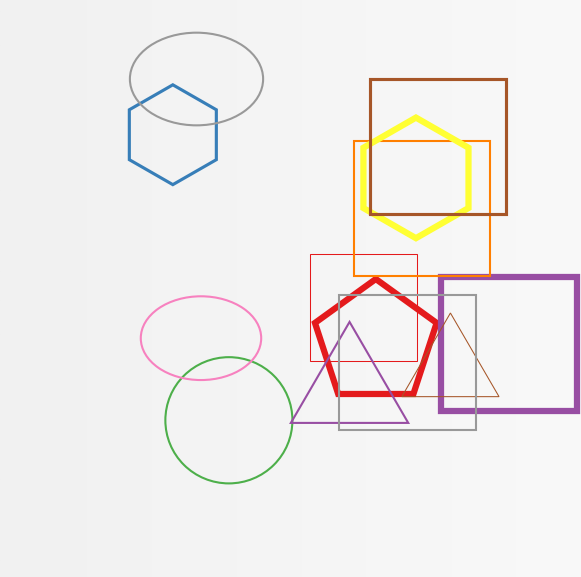[{"shape": "square", "thickness": 0.5, "radius": 0.46, "center": [0.625, 0.466]}, {"shape": "pentagon", "thickness": 3, "radius": 0.55, "center": [0.647, 0.406]}, {"shape": "hexagon", "thickness": 1.5, "radius": 0.43, "center": [0.297, 0.766]}, {"shape": "circle", "thickness": 1, "radius": 0.55, "center": [0.394, 0.271]}, {"shape": "square", "thickness": 3, "radius": 0.58, "center": [0.876, 0.403]}, {"shape": "triangle", "thickness": 1, "radius": 0.58, "center": [0.601, 0.325]}, {"shape": "square", "thickness": 1, "radius": 0.59, "center": [0.726, 0.638]}, {"shape": "hexagon", "thickness": 3, "radius": 0.52, "center": [0.716, 0.691]}, {"shape": "triangle", "thickness": 0.5, "radius": 0.48, "center": [0.775, 0.361]}, {"shape": "square", "thickness": 1.5, "radius": 0.58, "center": [0.754, 0.745]}, {"shape": "oval", "thickness": 1, "radius": 0.52, "center": [0.346, 0.414]}, {"shape": "oval", "thickness": 1, "radius": 0.57, "center": [0.338, 0.862]}, {"shape": "square", "thickness": 1, "radius": 0.59, "center": [0.701, 0.372]}]